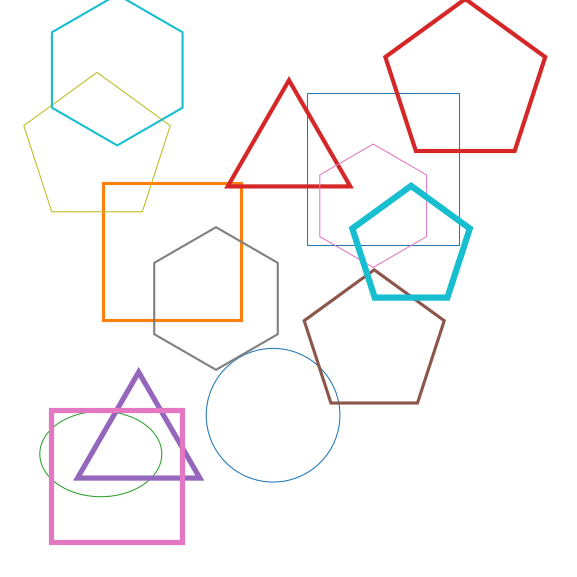[{"shape": "circle", "thickness": 0.5, "radius": 0.58, "center": [0.473, 0.28]}, {"shape": "square", "thickness": 0.5, "radius": 0.66, "center": [0.663, 0.706]}, {"shape": "square", "thickness": 1.5, "radius": 0.6, "center": [0.298, 0.564]}, {"shape": "oval", "thickness": 0.5, "radius": 0.53, "center": [0.175, 0.213]}, {"shape": "triangle", "thickness": 2, "radius": 0.61, "center": [0.5, 0.738]}, {"shape": "pentagon", "thickness": 2, "radius": 0.73, "center": [0.806, 0.855]}, {"shape": "triangle", "thickness": 2.5, "radius": 0.61, "center": [0.24, 0.232]}, {"shape": "pentagon", "thickness": 1.5, "radius": 0.64, "center": [0.648, 0.404]}, {"shape": "square", "thickness": 2.5, "radius": 0.57, "center": [0.201, 0.175]}, {"shape": "hexagon", "thickness": 0.5, "radius": 0.53, "center": [0.646, 0.643]}, {"shape": "hexagon", "thickness": 1, "radius": 0.62, "center": [0.374, 0.482]}, {"shape": "pentagon", "thickness": 0.5, "radius": 0.67, "center": [0.168, 0.74]}, {"shape": "pentagon", "thickness": 3, "radius": 0.53, "center": [0.712, 0.57]}, {"shape": "hexagon", "thickness": 1, "radius": 0.65, "center": [0.203, 0.878]}]